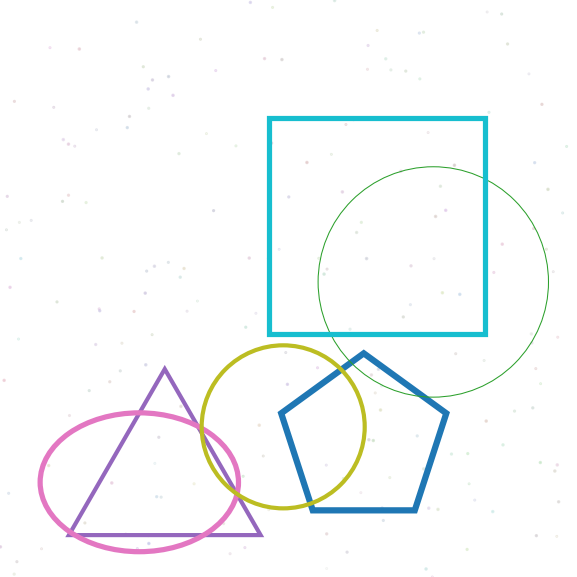[{"shape": "pentagon", "thickness": 3, "radius": 0.75, "center": [0.63, 0.237]}, {"shape": "circle", "thickness": 0.5, "radius": 1.0, "center": [0.75, 0.511]}, {"shape": "triangle", "thickness": 2, "radius": 0.96, "center": [0.285, 0.168]}, {"shape": "oval", "thickness": 2.5, "radius": 0.86, "center": [0.241, 0.164]}, {"shape": "circle", "thickness": 2, "radius": 0.71, "center": [0.49, 0.26]}, {"shape": "square", "thickness": 2.5, "radius": 0.94, "center": [0.653, 0.608]}]